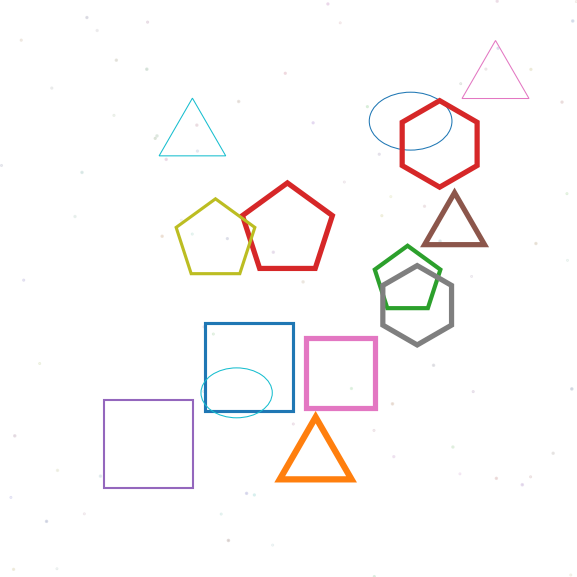[{"shape": "square", "thickness": 1.5, "radius": 0.38, "center": [0.431, 0.363]}, {"shape": "oval", "thickness": 0.5, "radius": 0.36, "center": [0.711, 0.789]}, {"shape": "triangle", "thickness": 3, "radius": 0.36, "center": [0.547, 0.205]}, {"shape": "pentagon", "thickness": 2, "radius": 0.3, "center": [0.706, 0.514]}, {"shape": "hexagon", "thickness": 2.5, "radius": 0.37, "center": [0.761, 0.75]}, {"shape": "pentagon", "thickness": 2.5, "radius": 0.41, "center": [0.498, 0.601]}, {"shape": "square", "thickness": 1, "radius": 0.38, "center": [0.257, 0.23]}, {"shape": "triangle", "thickness": 2.5, "radius": 0.3, "center": [0.787, 0.605]}, {"shape": "triangle", "thickness": 0.5, "radius": 0.33, "center": [0.858, 0.862]}, {"shape": "square", "thickness": 2.5, "radius": 0.3, "center": [0.59, 0.353]}, {"shape": "hexagon", "thickness": 2.5, "radius": 0.34, "center": [0.722, 0.471]}, {"shape": "pentagon", "thickness": 1.5, "radius": 0.36, "center": [0.373, 0.583]}, {"shape": "triangle", "thickness": 0.5, "radius": 0.33, "center": [0.333, 0.763]}, {"shape": "oval", "thickness": 0.5, "radius": 0.31, "center": [0.41, 0.319]}]